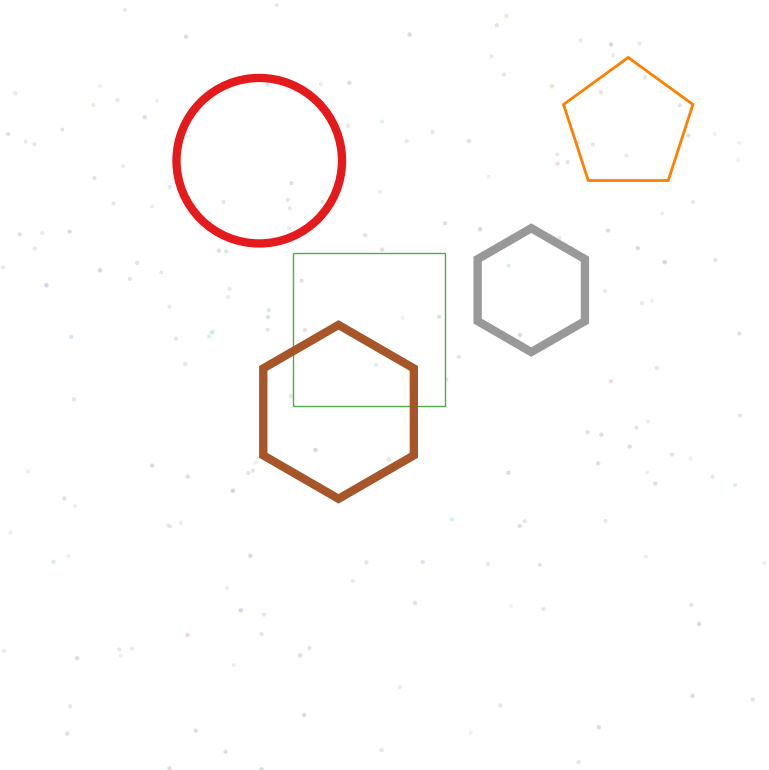[{"shape": "circle", "thickness": 3, "radius": 0.54, "center": [0.337, 0.791]}, {"shape": "square", "thickness": 0.5, "radius": 0.5, "center": [0.479, 0.572]}, {"shape": "pentagon", "thickness": 1, "radius": 0.44, "center": [0.816, 0.837]}, {"shape": "hexagon", "thickness": 3, "radius": 0.56, "center": [0.44, 0.465]}, {"shape": "hexagon", "thickness": 3, "radius": 0.4, "center": [0.69, 0.623]}]